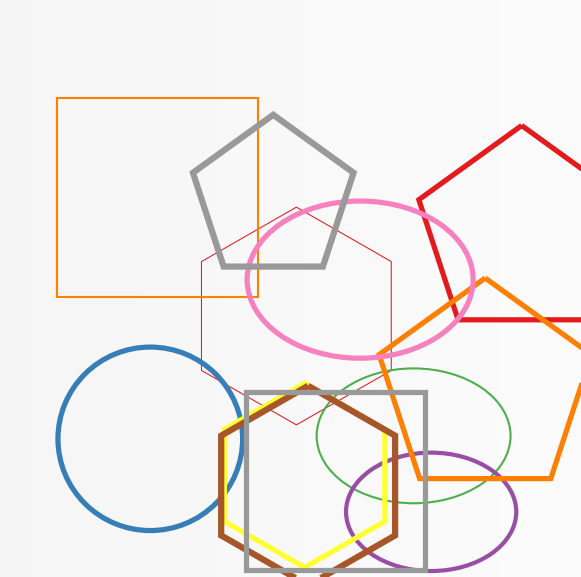[{"shape": "hexagon", "thickness": 0.5, "radius": 0.94, "center": [0.51, 0.452]}, {"shape": "pentagon", "thickness": 2.5, "radius": 0.93, "center": [0.897, 0.596]}, {"shape": "circle", "thickness": 2.5, "radius": 0.79, "center": [0.259, 0.239]}, {"shape": "oval", "thickness": 1, "radius": 0.83, "center": [0.712, 0.244]}, {"shape": "oval", "thickness": 2, "radius": 0.73, "center": [0.742, 0.113]}, {"shape": "square", "thickness": 1, "radius": 0.86, "center": [0.271, 0.657]}, {"shape": "pentagon", "thickness": 2.5, "radius": 0.96, "center": [0.835, 0.326]}, {"shape": "hexagon", "thickness": 2.5, "radius": 0.8, "center": [0.524, 0.176]}, {"shape": "hexagon", "thickness": 3, "radius": 0.86, "center": [0.53, 0.158]}, {"shape": "oval", "thickness": 2.5, "radius": 0.97, "center": [0.62, 0.515]}, {"shape": "square", "thickness": 2.5, "radius": 0.77, "center": [0.577, 0.167]}, {"shape": "pentagon", "thickness": 3, "radius": 0.73, "center": [0.47, 0.655]}]